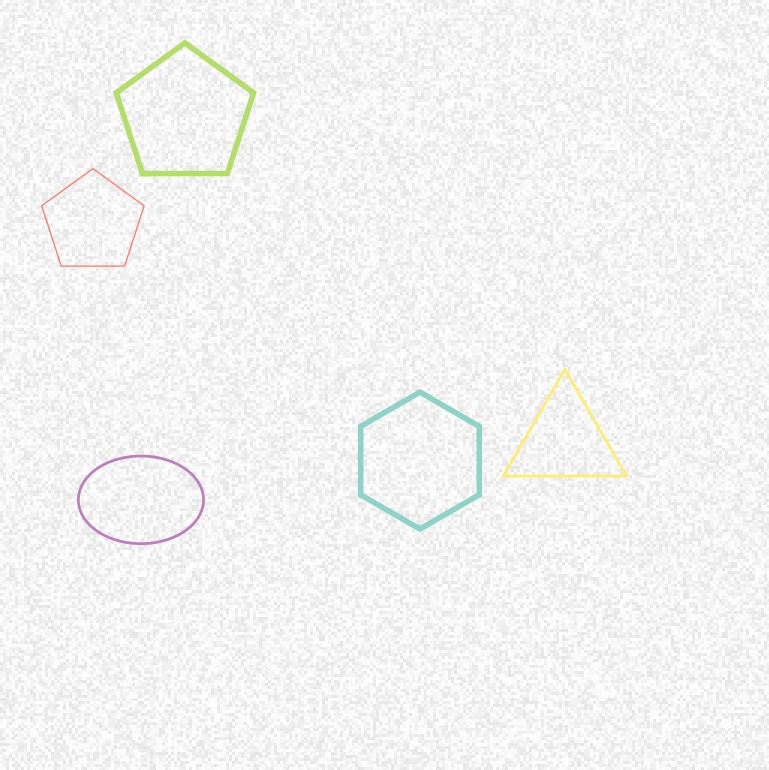[{"shape": "hexagon", "thickness": 2, "radius": 0.44, "center": [0.545, 0.402]}, {"shape": "pentagon", "thickness": 0.5, "radius": 0.35, "center": [0.121, 0.711]}, {"shape": "pentagon", "thickness": 2, "radius": 0.47, "center": [0.24, 0.85]}, {"shape": "oval", "thickness": 1, "radius": 0.41, "center": [0.183, 0.351]}, {"shape": "triangle", "thickness": 1, "radius": 0.46, "center": [0.734, 0.428]}]